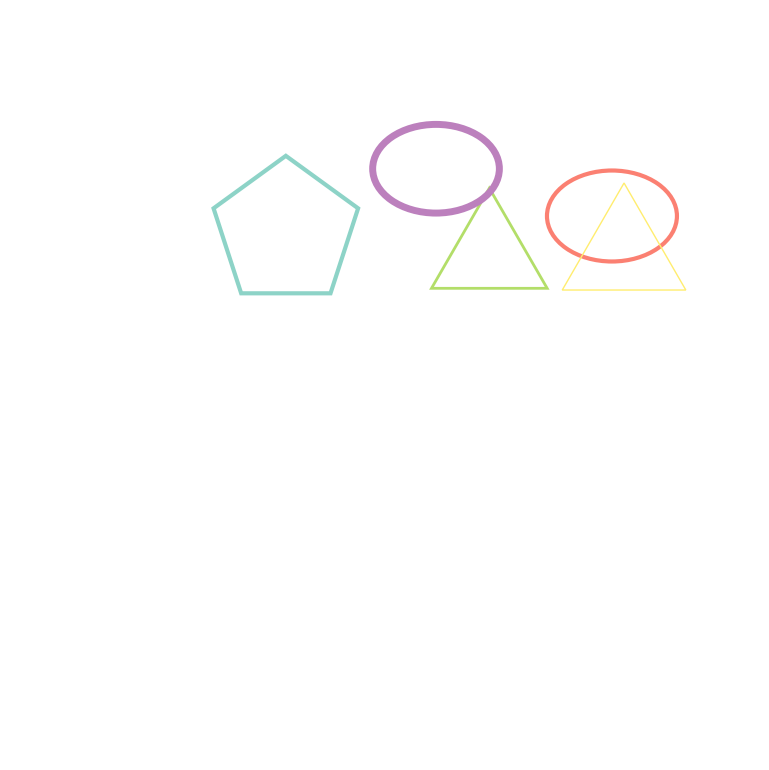[{"shape": "pentagon", "thickness": 1.5, "radius": 0.49, "center": [0.371, 0.699]}, {"shape": "oval", "thickness": 1.5, "radius": 0.42, "center": [0.795, 0.719]}, {"shape": "triangle", "thickness": 1, "radius": 0.43, "center": [0.635, 0.669]}, {"shape": "oval", "thickness": 2.5, "radius": 0.41, "center": [0.566, 0.781]}, {"shape": "triangle", "thickness": 0.5, "radius": 0.46, "center": [0.81, 0.67]}]